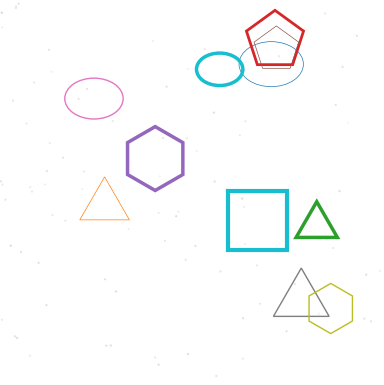[{"shape": "oval", "thickness": 0.5, "radius": 0.42, "center": [0.704, 0.833]}, {"shape": "triangle", "thickness": 0.5, "radius": 0.37, "center": [0.272, 0.466]}, {"shape": "triangle", "thickness": 2.5, "radius": 0.31, "center": [0.823, 0.414]}, {"shape": "pentagon", "thickness": 2, "radius": 0.39, "center": [0.714, 0.895]}, {"shape": "hexagon", "thickness": 2.5, "radius": 0.41, "center": [0.403, 0.588]}, {"shape": "pentagon", "thickness": 0.5, "radius": 0.3, "center": [0.718, 0.872]}, {"shape": "oval", "thickness": 1, "radius": 0.38, "center": [0.244, 0.744]}, {"shape": "triangle", "thickness": 1, "radius": 0.42, "center": [0.783, 0.22]}, {"shape": "hexagon", "thickness": 1, "radius": 0.33, "center": [0.859, 0.199]}, {"shape": "oval", "thickness": 2.5, "radius": 0.3, "center": [0.571, 0.82]}, {"shape": "square", "thickness": 3, "radius": 0.38, "center": [0.668, 0.427]}]